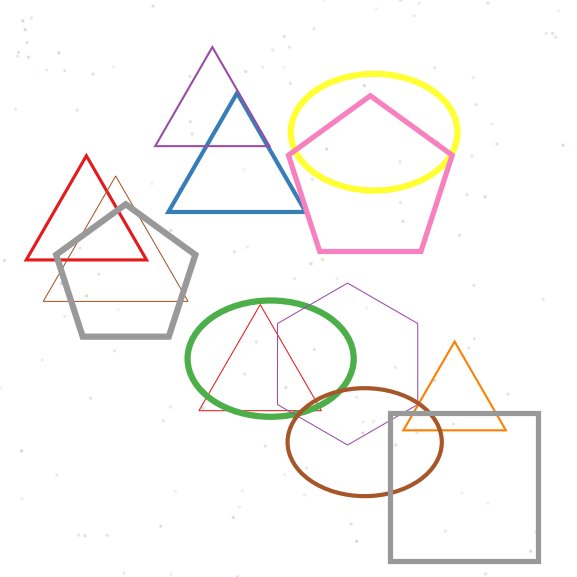[{"shape": "triangle", "thickness": 1.5, "radius": 0.6, "center": [0.15, 0.609]}, {"shape": "triangle", "thickness": 0.5, "radius": 0.61, "center": [0.451, 0.349]}, {"shape": "triangle", "thickness": 2, "radius": 0.69, "center": [0.41, 0.701]}, {"shape": "oval", "thickness": 3, "radius": 0.72, "center": [0.469, 0.378]}, {"shape": "hexagon", "thickness": 0.5, "radius": 0.7, "center": [0.602, 0.369]}, {"shape": "triangle", "thickness": 1, "radius": 0.57, "center": [0.368, 0.803]}, {"shape": "triangle", "thickness": 1, "radius": 0.51, "center": [0.787, 0.305]}, {"shape": "oval", "thickness": 3, "radius": 0.72, "center": [0.648, 0.77]}, {"shape": "triangle", "thickness": 0.5, "radius": 0.72, "center": [0.2, 0.55]}, {"shape": "oval", "thickness": 2, "radius": 0.67, "center": [0.632, 0.233]}, {"shape": "pentagon", "thickness": 2.5, "radius": 0.75, "center": [0.641, 0.684]}, {"shape": "pentagon", "thickness": 3, "radius": 0.63, "center": [0.218, 0.519]}, {"shape": "square", "thickness": 2.5, "radius": 0.64, "center": [0.804, 0.156]}]